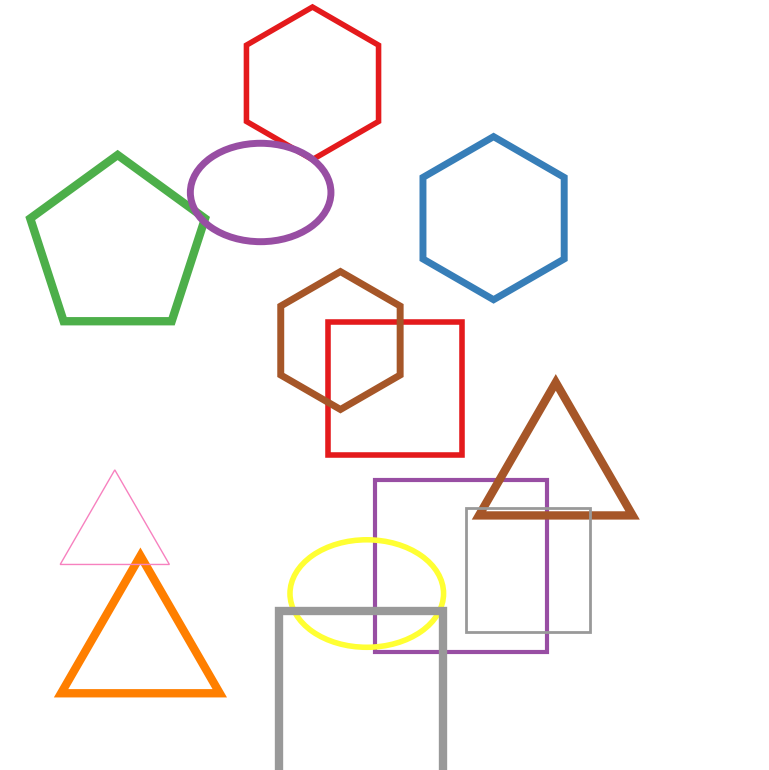[{"shape": "hexagon", "thickness": 2, "radius": 0.5, "center": [0.406, 0.892]}, {"shape": "square", "thickness": 2, "radius": 0.43, "center": [0.513, 0.496]}, {"shape": "hexagon", "thickness": 2.5, "radius": 0.53, "center": [0.641, 0.717]}, {"shape": "pentagon", "thickness": 3, "radius": 0.6, "center": [0.153, 0.679]}, {"shape": "square", "thickness": 1.5, "radius": 0.56, "center": [0.599, 0.265]}, {"shape": "oval", "thickness": 2.5, "radius": 0.46, "center": [0.338, 0.75]}, {"shape": "triangle", "thickness": 3, "radius": 0.59, "center": [0.182, 0.159]}, {"shape": "oval", "thickness": 2, "radius": 0.5, "center": [0.476, 0.229]}, {"shape": "hexagon", "thickness": 2.5, "radius": 0.45, "center": [0.442, 0.558]}, {"shape": "triangle", "thickness": 3, "radius": 0.58, "center": [0.722, 0.388]}, {"shape": "triangle", "thickness": 0.5, "radius": 0.41, "center": [0.149, 0.308]}, {"shape": "square", "thickness": 1, "radius": 0.4, "center": [0.685, 0.26]}, {"shape": "square", "thickness": 3, "radius": 0.53, "center": [0.469, 0.101]}]